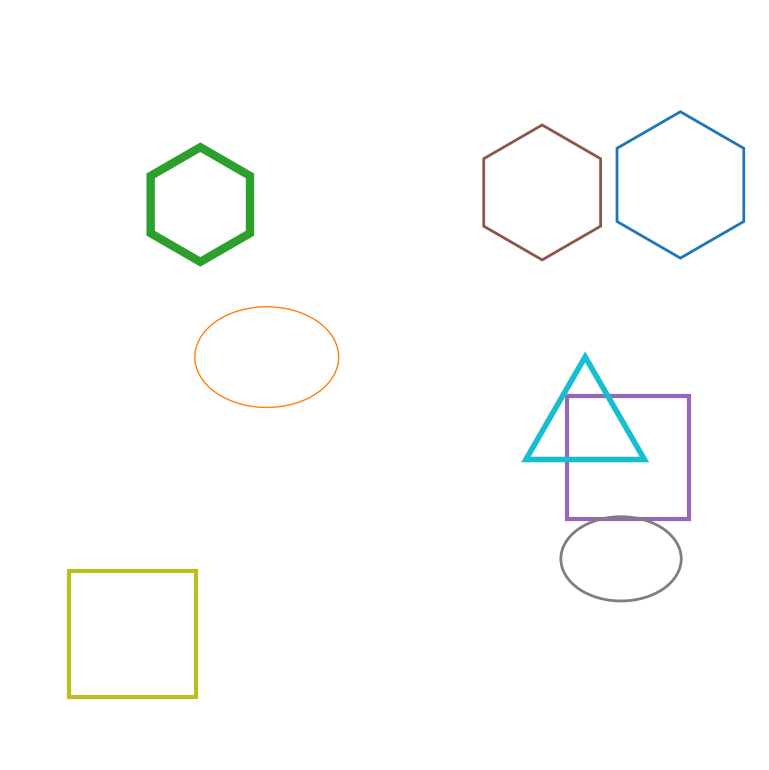[{"shape": "hexagon", "thickness": 1, "radius": 0.48, "center": [0.884, 0.76]}, {"shape": "oval", "thickness": 0.5, "radius": 0.47, "center": [0.346, 0.536]}, {"shape": "hexagon", "thickness": 3, "radius": 0.37, "center": [0.26, 0.734]}, {"shape": "square", "thickness": 1.5, "radius": 0.4, "center": [0.815, 0.406]}, {"shape": "hexagon", "thickness": 1, "radius": 0.44, "center": [0.704, 0.75]}, {"shape": "oval", "thickness": 1, "radius": 0.39, "center": [0.807, 0.274]}, {"shape": "square", "thickness": 1.5, "radius": 0.41, "center": [0.172, 0.177]}, {"shape": "triangle", "thickness": 2, "radius": 0.44, "center": [0.76, 0.448]}]